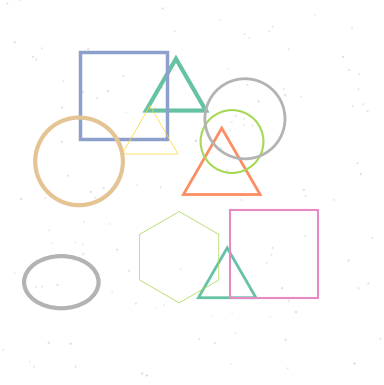[{"shape": "triangle", "thickness": 2, "radius": 0.43, "center": [0.59, 0.27]}, {"shape": "triangle", "thickness": 3, "radius": 0.45, "center": [0.457, 0.758]}, {"shape": "triangle", "thickness": 2, "radius": 0.58, "center": [0.576, 0.552]}, {"shape": "square", "thickness": 2.5, "radius": 0.57, "center": [0.32, 0.751]}, {"shape": "square", "thickness": 1.5, "radius": 0.57, "center": [0.712, 0.34]}, {"shape": "hexagon", "thickness": 0.5, "radius": 0.59, "center": [0.465, 0.332]}, {"shape": "circle", "thickness": 1.5, "radius": 0.41, "center": [0.603, 0.632]}, {"shape": "triangle", "thickness": 0.5, "radius": 0.42, "center": [0.39, 0.642]}, {"shape": "circle", "thickness": 3, "radius": 0.57, "center": [0.205, 0.581]}, {"shape": "oval", "thickness": 3, "radius": 0.48, "center": [0.159, 0.267]}, {"shape": "circle", "thickness": 2, "radius": 0.52, "center": [0.636, 0.691]}]